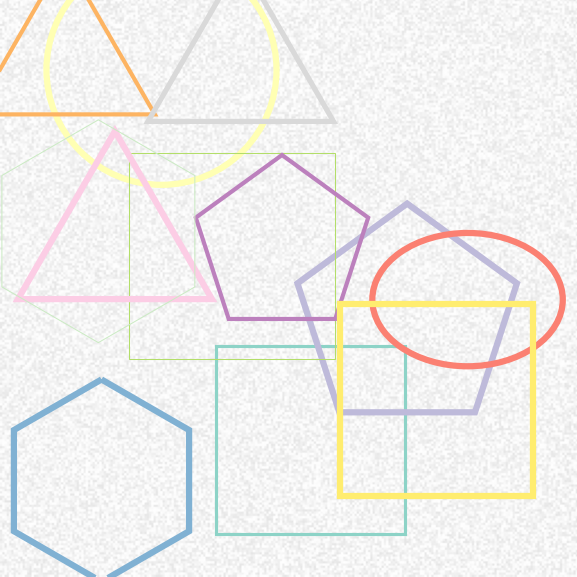[{"shape": "square", "thickness": 1.5, "radius": 0.82, "center": [0.538, 0.237]}, {"shape": "circle", "thickness": 3, "radius": 1.0, "center": [0.28, 0.878]}, {"shape": "pentagon", "thickness": 3, "radius": 1.0, "center": [0.705, 0.447]}, {"shape": "oval", "thickness": 3, "radius": 0.82, "center": [0.81, 0.48]}, {"shape": "hexagon", "thickness": 3, "radius": 0.88, "center": [0.176, 0.167]}, {"shape": "triangle", "thickness": 2, "radius": 0.9, "center": [0.112, 0.891]}, {"shape": "square", "thickness": 0.5, "radius": 0.89, "center": [0.401, 0.555]}, {"shape": "triangle", "thickness": 3, "radius": 0.97, "center": [0.199, 0.578]}, {"shape": "triangle", "thickness": 2.5, "radius": 0.93, "center": [0.417, 0.882]}, {"shape": "pentagon", "thickness": 2, "radius": 0.78, "center": [0.488, 0.574]}, {"shape": "hexagon", "thickness": 0.5, "radius": 0.96, "center": [0.17, 0.599]}, {"shape": "square", "thickness": 3, "radius": 0.83, "center": [0.756, 0.307]}]